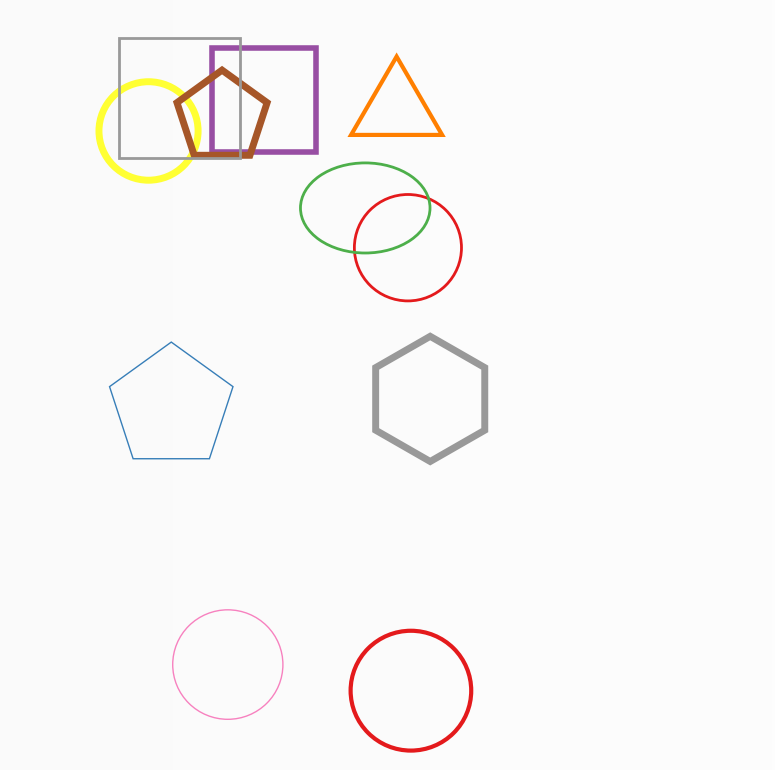[{"shape": "circle", "thickness": 1.5, "radius": 0.39, "center": [0.53, 0.103]}, {"shape": "circle", "thickness": 1, "radius": 0.35, "center": [0.526, 0.678]}, {"shape": "pentagon", "thickness": 0.5, "radius": 0.42, "center": [0.221, 0.472]}, {"shape": "oval", "thickness": 1, "radius": 0.42, "center": [0.471, 0.73]}, {"shape": "square", "thickness": 2, "radius": 0.34, "center": [0.34, 0.87]}, {"shape": "triangle", "thickness": 1.5, "radius": 0.34, "center": [0.512, 0.859]}, {"shape": "circle", "thickness": 2.5, "radius": 0.32, "center": [0.192, 0.83]}, {"shape": "pentagon", "thickness": 2.5, "radius": 0.31, "center": [0.287, 0.848]}, {"shape": "circle", "thickness": 0.5, "radius": 0.36, "center": [0.294, 0.137]}, {"shape": "hexagon", "thickness": 2.5, "radius": 0.41, "center": [0.555, 0.482]}, {"shape": "square", "thickness": 1, "radius": 0.39, "center": [0.231, 0.872]}]